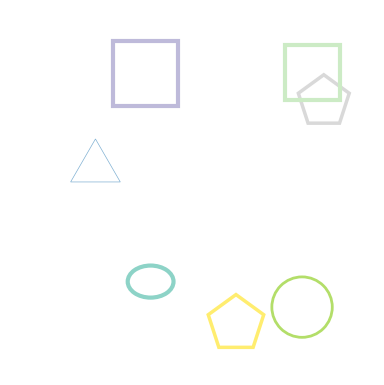[{"shape": "oval", "thickness": 3, "radius": 0.3, "center": [0.391, 0.269]}, {"shape": "square", "thickness": 3, "radius": 0.42, "center": [0.378, 0.809]}, {"shape": "triangle", "thickness": 0.5, "radius": 0.37, "center": [0.248, 0.565]}, {"shape": "circle", "thickness": 2, "radius": 0.39, "center": [0.785, 0.202]}, {"shape": "pentagon", "thickness": 2.5, "radius": 0.35, "center": [0.841, 0.736]}, {"shape": "square", "thickness": 3, "radius": 0.36, "center": [0.812, 0.811]}, {"shape": "pentagon", "thickness": 2.5, "radius": 0.38, "center": [0.613, 0.159]}]